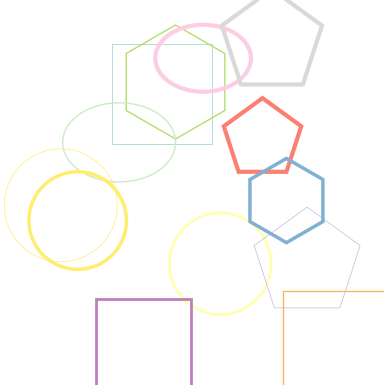[{"shape": "square", "thickness": 0.5, "radius": 0.65, "center": [0.421, 0.755]}, {"shape": "circle", "thickness": 2, "radius": 0.66, "center": [0.572, 0.315]}, {"shape": "pentagon", "thickness": 0.5, "radius": 0.72, "center": [0.798, 0.317]}, {"shape": "pentagon", "thickness": 3, "radius": 0.53, "center": [0.682, 0.639]}, {"shape": "hexagon", "thickness": 2.5, "radius": 0.55, "center": [0.744, 0.479]}, {"shape": "square", "thickness": 1, "radius": 0.72, "center": [0.878, 0.101]}, {"shape": "hexagon", "thickness": 1, "radius": 0.74, "center": [0.456, 0.787]}, {"shape": "oval", "thickness": 3, "radius": 0.62, "center": [0.528, 0.849]}, {"shape": "pentagon", "thickness": 3, "radius": 0.68, "center": [0.706, 0.891]}, {"shape": "square", "thickness": 2, "radius": 0.62, "center": [0.374, 0.101]}, {"shape": "oval", "thickness": 1, "radius": 0.73, "center": [0.309, 0.63]}, {"shape": "circle", "thickness": 2.5, "radius": 0.63, "center": [0.202, 0.427]}, {"shape": "circle", "thickness": 0.5, "radius": 0.73, "center": [0.158, 0.467]}]